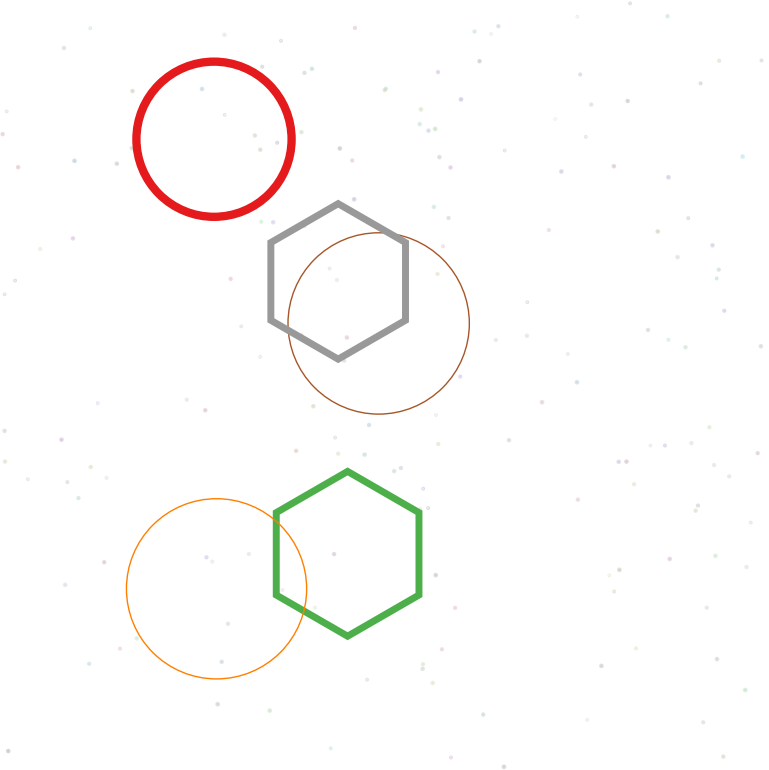[{"shape": "circle", "thickness": 3, "radius": 0.5, "center": [0.278, 0.819]}, {"shape": "hexagon", "thickness": 2.5, "radius": 0.54, "center": [0.451, 0.281]}, {"shape": "circle", "thickness": 0.5, "radius": 0.59, "center": [0.281, 0.235]}, {"shape": "circle", "thickness": 0.5, "radius": 0.59, "center": [0.492, 0.58]}, {"shape": "hexagon", "thickness": 2.5, "radius": 0.5, "center": [0.439, 0.635]}]